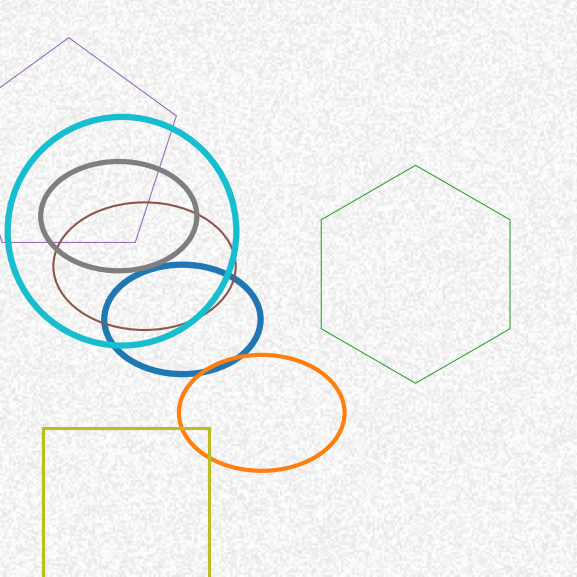[{"shape": "oval", "thickness": 3, "radius": 0.68, "center": [0.316, 0.446]}, {"shape": "oval", "thickness": 2, "radius": 0.72, "center": [0.453, 0.284]}, {"shape": "hexagon", "thickness": 0.5, "radius": 0.94, "center": [0.72, 0.524]}, {"shape": "pentagon", "thickness": 0.5, "radius": 0.98, "center": [0.119, 0.738]}, {"shape": "oval", "thickness": 1, "radius": 0.79, "center": [0.25, 0.538]}, {"shape": "oval", "thickness": 2.5, "radius": 0.68, "center": [0.206, 0.625]}, {"shape": "square", "thickness": 1.5, "radius": 0.72, "center": [0.218, 0.114]}, {"shape": "circle", "thickness": 3, "radius": 0.99, "center": [0.211, 0.599]}]